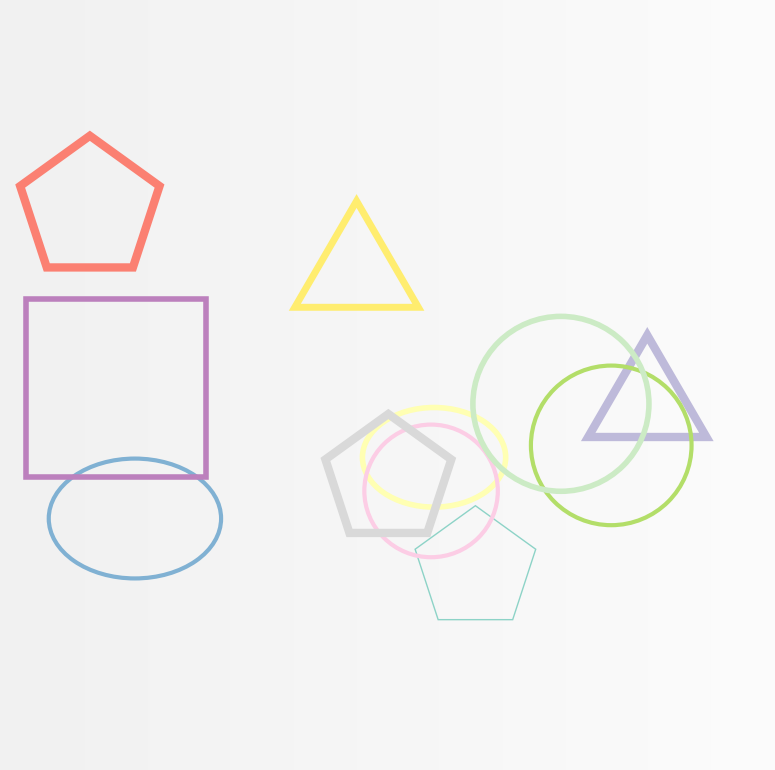[{"shape": "pentagon", "thickness": 0.5, "radius": 0.41, "center": [0.613, 0.261]}, {"shape": "oval", "thickness": 2, "radius": 0.46, "center": [0.56, 0.406]}, {"shape": "triangle", "thickness": 3, "radius": 0.44, "center": [0.835, 0.477]}, {"shape": "pentagon", "thickness": 3, "radius": 0.47, "center": [0.116, 0.729]}, {"shape": "oval", "thickness": 1.5, "radius": 0.56, "center": [0.174, 0.327]}, {"shape": "circle", "thickness": 1.5, "radius": 0.52, "center": [0.789, 0.422]}, {"shape": "circle", "thickness": 1.5, "radius": 0.43, "center": [0.556, 0.362]}, {"shape": "pentagon", "thickness": 3, "radius": 0.43, "center": [0.501, 0.377]}, {"shape": "square", "thickness": 2, "radius": 0.58, "center": [0.15, 0.496]}, {"shape": "circle", "thickness": 2, "radius": 0.57, "center": [0.724, 0.476]}, {"shape": "triangle", "thickness": 2.5, "radius": 0.46, "center": [0.46, 0.647]}]